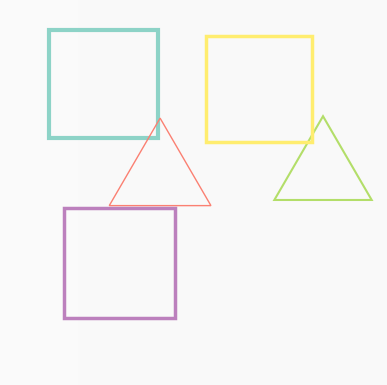[{"shape": "square", "thickness": 3, "radius": 0.7, "center": [0.268, 0.781]}, {"shape": "triangle", "thickness": 1, "radius": 0.76, "center": [0.413, 0.542]}, {"shape": "triangle", "thickness": 1.5, "radius": 0.73, "center": [0.834, 0.553]}, {"shape": "square", "thickness": 2.5, "radius": 0.72, "center": [0.309, 0.316]}, {"shape": "square", "thickness": 2.5, "radius": 0.68, "center": [0.669, 0.769]}]